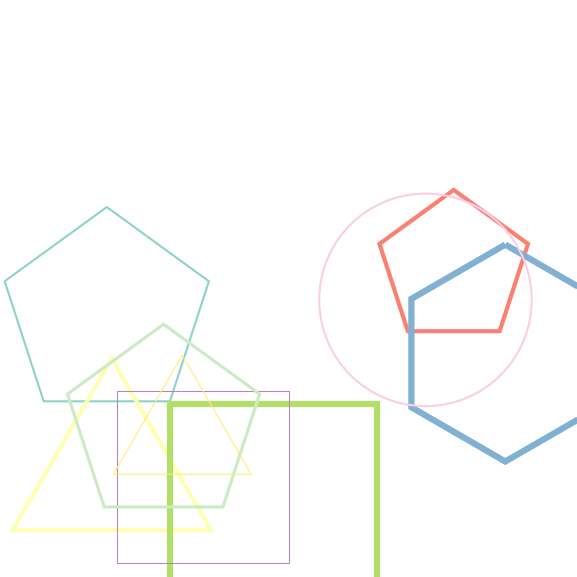[{"shape": "pentagon", "thickness": 1, "radius": 0.93, "center": [0.185, 0.455]}, {"shape": "triangle", "thickness": 2, "radius": 0.99, "center": [0.193, 0.18]}, {"shape": "pentagon", "thickness": 2, "radius": 0.68, "center": [0.786, 0.535]}, {"shape": "hexagon", "thickness": 3, "radius": 0.94, "center": [0.875, 0.388]}, {"shape": "square", "thickness": 3, "radius": 0.9, "center": [0.474, 0.119]}, {"shape": "circle", "thickness": 1, "radius": 0.92, "center": [0.737, 0.48]}, {"shape": "square", "thickness": 0.5, "radius": 0.75, "center": [0.351, 0.173]}, {"shape": "pentagon", "thickness": 1.5, "radius": 0.87, "center": [0.283, 0.263]}, {"shape": "triangle", "thickness": 0.5, "radius": 0.69, "center": [0.316, 0.247]}]